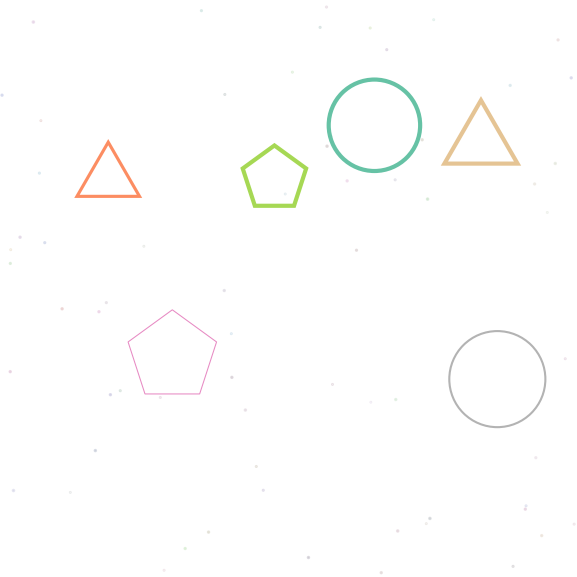[{"shape": "circle", "thickness": 2, "radius": 0.4, "center": [0.648, 0.782]}, {"shape": "triangle", "thickness": 1.5, "radius": 0.31, "center": [0.187, 0.69]}, {"shape": "pentagon", "thickness": 0.5, "radius": 0.4, "center": [0.298, 0.382]}, {"shape": "pentagon", "thickness": 2, "radius": 0.29, "center": [0.475, 0.69]}, {"shape": "triangle", "thickness": 2, "radius": 0.37, "center": [0.833, 0.752]}, {"shape": "circle", "thickness": 1, "radius": 0.42, "center": [0.861, 0.343]}]